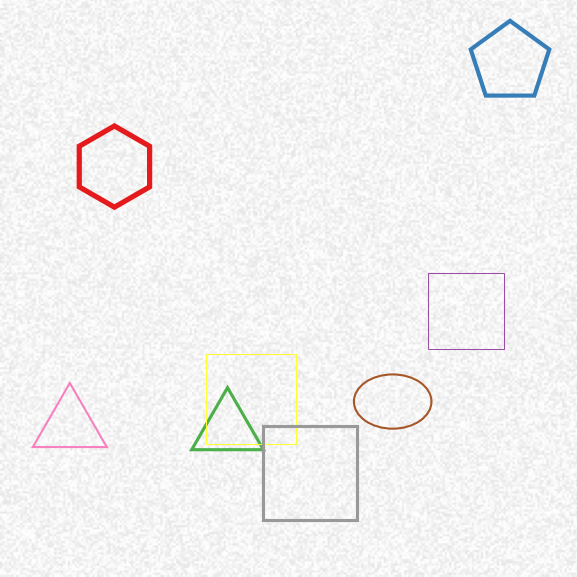[{"shape": "hexagon", "thickness": 2.5, "radius": 0.35, "center": [0.198, 0.711]}, {"shape": "pentagon", "thickness": 2, "radius": 0.36, "center": [0.883, 0.891]}, {"shape": "triangle", "thickness": 1.5, "radius": 0.36, "center": [0.394, 0.256]}, {"shape": "square", "thickness": 0.5, "radius": 0.33, "center": [0.807, 0.46]}, {"shape": "square", "thickness": 0.5, "radius": 0.39, "center": [0.435, 0.308]}, {"shape": "oval", "thickness": 1, "radius": 0.34, "center": [0.68, 0.304]}, {"shape": "triangle", "thickness": 1, "radius": 0.37, "center": [0.121, 0.262]}, {"shape": "square", "thickness": 1.5, "radius": 0.41, "center": [0.537, 0.18]}]